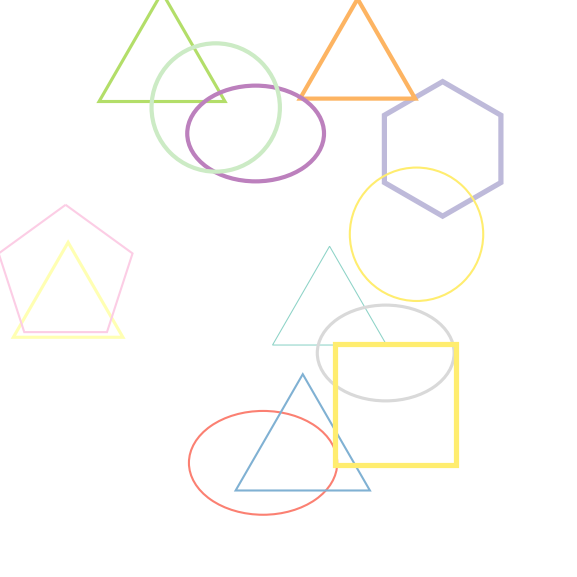[{"shape": "triangle", "thickness": 0.5, "radius": 0.57, "center": [0.571, 0.459]}, {"shape": "triangle", "thickness": 1.5, "radius": 0.55, "center": [0.118, 0.47]}, {"shape": "hexagon", "thickness": 2.5, "radius": 0.58, "center": [0.767, 0.741]}, {"shape": "oval", "thickness": 1, "radius": 0.64, "center": [0.456, 0.198]}, {"shape": "triangle", "thickness": 1, "radius": 0.67, "center": [0.524, 0.217]}, {"shape": "triangle", "thickness": 2, "radius": 0.58, "center": [0.619, 0.886]}, {"shape": "triangle", "thickness": 1.5, "radius": 0.63, "center": [0.281, 0.886]}, {"shape": "pentagon", "thickness": 1, "radius": 0.61, "center": [0.114, 0.523]}, {"shape": "oval", "thickness": 1.5, "radius": 0.59, "center": [0.668, 0.388]}, {"shape": "oval", "thickness": 2, "radius": 0.59, "center": [0.443, 0.768]}, {"shape": "circle", "thickness": 2, "radius": 0.56, "center": [0.374, 0.813]}, {"shape": "square", "thickness": 2.5, "radius": 0.52, "center": [0.686, 0.298]}, {"shape": "circle", "thickness": 1, "radius": 0.58, "center": [0.721, 0.593]}]